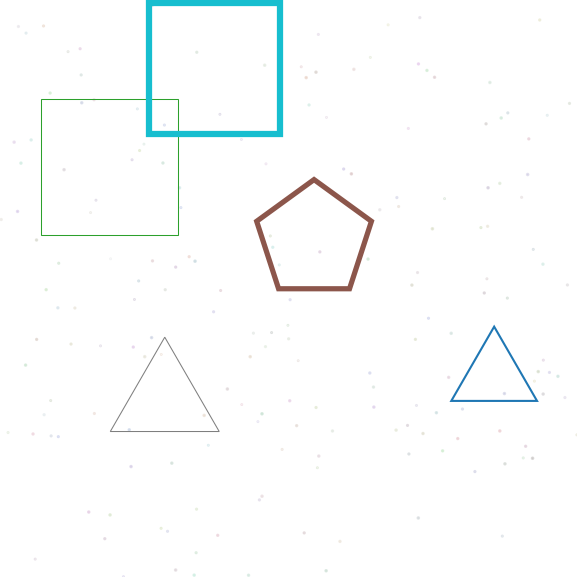[{"shape": "triangle", "thickness": 1, "radius": 0.43, "center": [0.856, 0.348]}, {"shape": "square", "thickness": 0.5, "radius": 0.59, "center": [0.19, 0.71]}, {"shape": "pentagon", "thickness": 2.5, "radius": 0.52, "center": [0.544, 0.584]}, {"shape": "triangle", "thickness": 0.5, "radius": 0.54, "center": [0.285, 0.306]}, {"shape": "square", "thickness": 3, "radius": 0.57, "center": [0.372, 0.881]}]